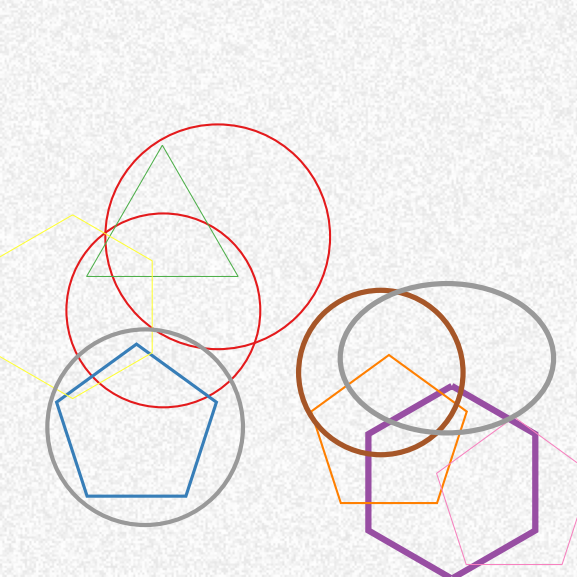[{"shape": "circle", "thickness": 1, "radius": 0.84, "center": [0.283, 0.462]}, {"shape": "circle", "thickness": 1, "radius": 0.97, "center": [0.377, 0.589]}, {"shape": "pentagon", "thickness": 1.5, "radius": 0.73, "center": [0.236, 0.258]}, {"shape": "triangle", "thickness": 0.5, "radius": 0.76, "center": [0.281, 0.596]}, {"shape": "hexagon", "thickness": 3, "radius": 0.83, "center": [0.782, 0.164]}, {"shape": "pentagon", "thickness": 1, "radius": 0.71, "center": [0.673, 0.243]}, {"shape": "hexagon", "thickness": 0.5, "radius": 0.8, "center": [0.126, 0.468]}, {"shape": "circle", "thickness": 2.5, "radius": 0.71, "center": [0.659, 0.354]}, {"shape": "pentagon", "thickness": 0.5, "radius": 0.71, "center": [0.89, 0.136]}, {"shape": "circle", "thickness": 2, "radius": 0.85, "center": [0.251, 0.259]}, {"shape": "oval", "thickness": 2.5, "radius": 0.92, "center": [0.774, 0.379]}]